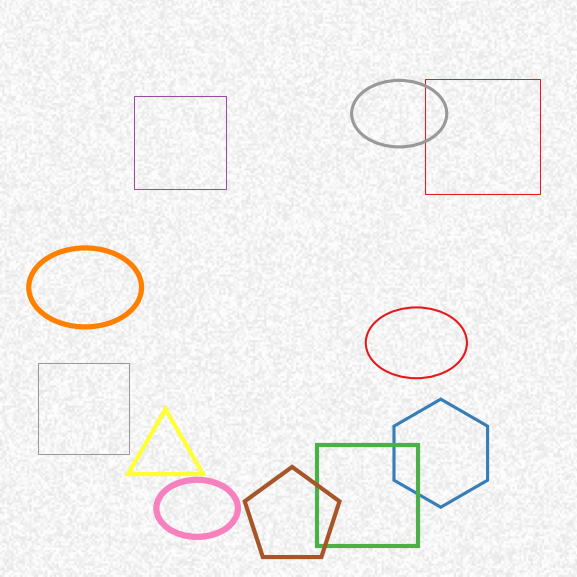[{"shape": "oval", "thickness": 1, "radius": 0.44, "center": [0.721, 0.405]}, {"shape": "square", "thickness": 0.5, "radius": 0.5, "center": [0.835, 0.763]}, {"shape": "hexagon", "thickness": 1.5, "radius": 0.47, "center": [0.763, 0.214]}, {"shape": "square", "thickness": 2, "radius": 0.44, "center": [0.637, 0.141]}, {"shape": "square", "thickness": 0.5, "radius": 0.4, "center": [0.312, 0.753]}, {"shape": "oval", "thickness": 2.5, "radius": 0.49, "center": [0.147, 0.501]}, {"shape": "triangle", "thickness": 2, "radius": 0.37, "center": [0.287, 0.216]}, {"shape": "pentagon", "thickness": 2, "radius": 0.43, "center": [0.506, 0.104]}, {"shape": "oval", "thickness": 3, "radius": 0.35, "center": [0.341, 0.119]}, {"shape": "square", "thickness": 0.5, "radius": 0.39, "center": [0.144, 0.291]}, {"shape": "oval", "thickness": 1.5, "radius": 0.41, "center": [0.691, 0.802]}]